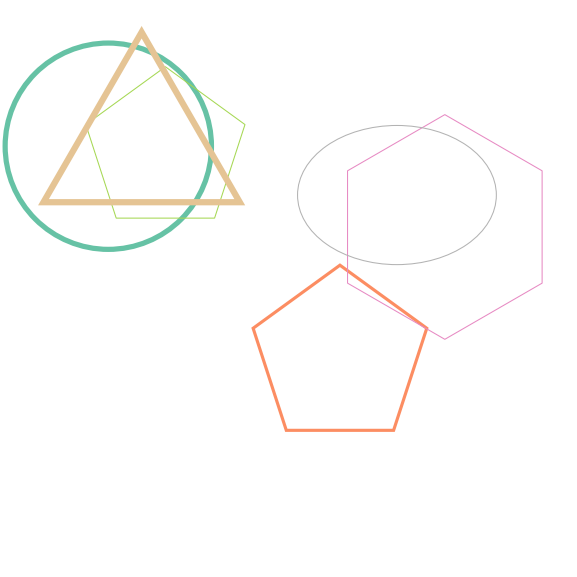[{"shape": "circle", "thickness": 2.5, "radius": 0.89, "center": [0.188, 0.746]}, {"shape": "pentagon", "thickness": 1.5, "radius": 0.79, "center": [0.589, 0.382]}, {"shape": "hexagon", "thickness": 0.5, "radius": 0.97, "center": [0.77, 0.606]}, {"shape": "pentagon", "thickness": 0.5, "radius": 0.72, "center": [0.286, 0.739]}, {"shape": "triangle", "thickness": 3, "radius": 0.98, "center": [0.245, 0.747]}, {"shape": "oval", "thickness": 0.5, "radius": 0.86, "center": [0.687, 0.661]}]